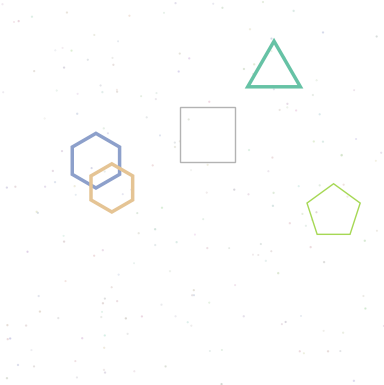[{"shape": "triangle", "thickness": 2.5, "radius": 0.39, "center": [0.712, 0.814]}, {"shape": "hexagon", "thickness": 2.5, "radius": 0.35, "center": [0.249, 0.583]}, {"shape": "pentagon", "thickness": 1, "radius": 0.36, "center": [0.866, 0.45]}, {"shape": "hexagon", "thickness": 2.5, "radius": 0.31, "center": [0.29, 0.512]}, {"shape": "square", "thickness": 1, "radius": 0.35, "center": [0.539, 0.65]}]